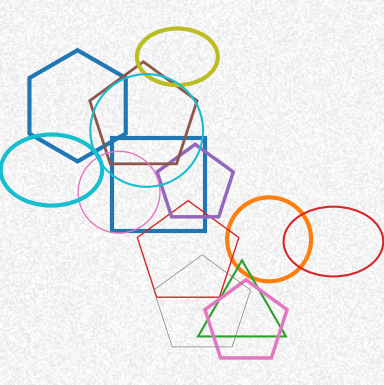[{"shape": "square", "thickness": 3, "radius": 0.6, "center": [0.412, 0.521]}, {"shape": "hexagon", "thickness": 3, "radius": 0.72, "center": [0.202, 0.725]}, {"shape": "circle", "thickness": 3, "radius": 0.55, "center": [0.699, 0.378]}, {"shape": "triangle", "thickness": 1.5, "radius": 0.66, "center": [0.629, 0.192]}, {"shape": "oval", "thickness": 1.5, "radius": 0.65, "center": [0.866, 0.373]}, {"shape": "pentagon", "thickness": 1, "radius": 0.69, "center": [0.489, 0.34]}, {"shape": "pentagon", "thickness": 2.5, "radius": 0.52, "center": [0.507, 0.521]}, {"shape": "pentagon", "thickness": 2, "radius": 0.73, "center": [0.372, 0.693]}, {"shape": "circle", "thickness": 1, "radius": 0.53, "center": [0.309, 0.501]}, {"shape": "pentagon", "thickness": 2.5, "radius": 0.56, "center": [0.639, 0.161]}, {"shape": "pentagon", "thickness": 0.5, "radius": 0.66, "center": [0.525, 0.206]}, {"shape": "oval", "thickness": 3, "radius": 0.53, "center": [0.461, 0.852]}, {"shape": "oval", "thickness": 3, "radius": 0.66, "center": [0.134, 0.558]}, {"shape": "circle", "thickness": 1.5, "radius": 0.73, "center": [0.381, 0.661]}]